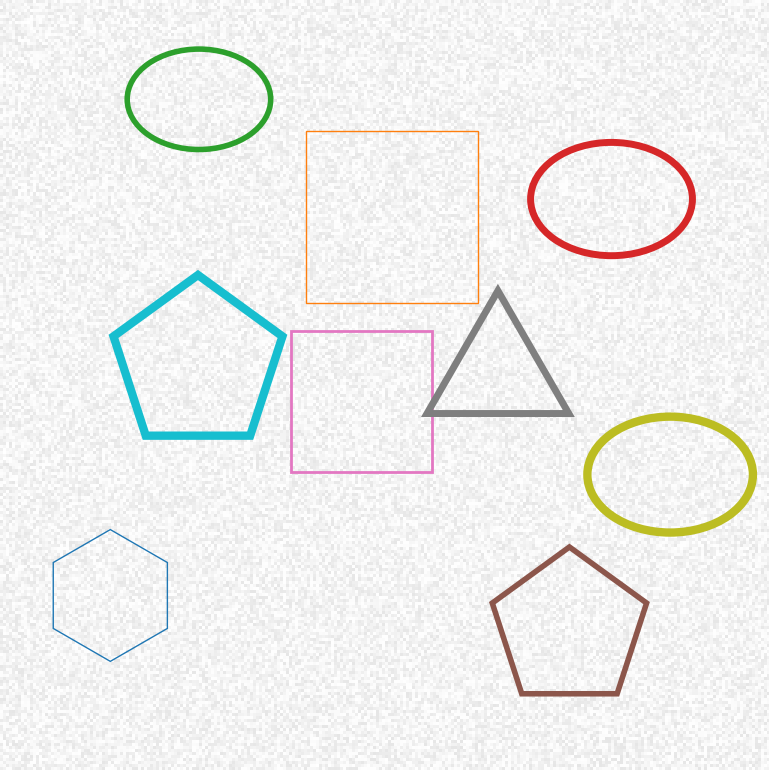[{"shape": "hexagon", "thickness": 0.5, "radius": 0.43, "center": [0.143, 0.227]}, {"shape": "square", "thickness": 0.5, "radius": 0.56, "center": [0.509, 0.718]}, {"shape": "oval", "thickness": 2, "radius": 0.47, "center": [0.258, 0.871]}, {"shape": "oval", "thickness": 2.5, "radius": 0.53, "center": [0.794, 0.741]}, {"shape": "pentagon", "thickness": 2, "radius": 0.53, "center": [0.74, 0.184]}, {"shape": "square", "thickness": 1, "radius": 0.46, "center": [0.469, 0.479]}, {"shape": "triangle", "thickness": 2.5, "radius": 0.53, "center": [0.647, 0.516]}, {"shape": "oval", "thickness": 3, "radius": 0.54, "center": [0.87, 0.384]}, {"shape": "pentagon", "thickness": 3, "radius": 0.58, "center": [0.257, 0.528]}]